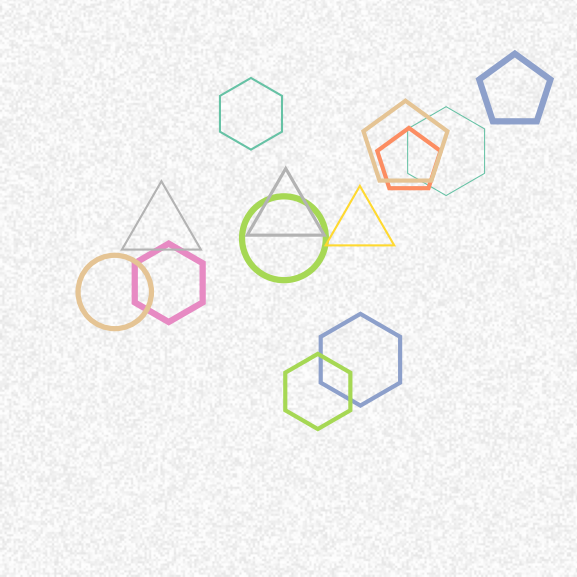[{"shape": "hexagon", "thickness": 1, "radius": 0.31, "center": [0.435, 0.802]}, {"shape": "hexagon", "thickness": 0.5, "radius": 0.38, "center": [0.772, 0.737]}, {"shape": "pentagon", "thickness": 2, "radius": 0.29, "center": [0.708, 0.72]}, {"shape": "pentagon", "thickness": 3, "radius": 0.32, "center": [0.891, 0.841]}, {"shape": "hexagon", "thickness": 2, "radius": 0.4, "center": [0.624, 0.376]}, {"shape": "hexagon", "thickness": 3, "radius": 0.34, "center": [0.292, 0.509]}, {"shape": "hexagon", "thickness": 2, "radius": 0.33, "center": [0.55, 0.321]}, {"shape": "circle", "thickness": 3, "radius": 0.36, "center": [0.492, 0.587]}, {"shape": "triangle", "thickness": 1, "radius": 0.34, "center": [0.623, 0.609]}, {"shape": "pentagon", "thickness": 2, "radius": 0.38, "center": [0.702, 0.748]}, {"shape": "circle", "thickness": 2.5, "radius": 0.32, "center": [0.199, 0.494]}, {"shape": "triangle", "thickness": 1, "radius": 0.39, "center": [0.28, 0.606]}, {"shape": "triangle", "thickness": 1.5, "radius": 0.38, "center": [0.495, 0.63]}]